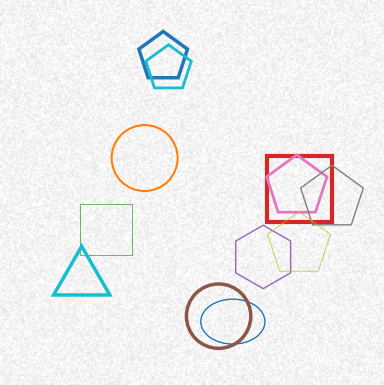[{"shape": "oval", "thickness": 1, "radius": 0.42, "center": [0.605, 0.165]}, {"shape": "pentagon", "thickness": 2.5, "radius": 0.33, "center": [0.424, 0.852]}, {"shape": "circle", "thickness": 1.5, "radius": 0.43, "center": [0.376, 0.589]}, {"shape": "square", "thickness": 0.5, "radius": 0.33, "center": [0.275, 0.403]}, {"shape": "square", "thickness": 3, "radius": 0.43, "center": [0.778, 0.51]}, {"shape": "hexagon", "thickness": 1, "radius": 0.41, "center": [0.684, 0.333]}, {"shape": "circle", "thickness": 2.5, "radius": 0.42, "center": [0.568, 0.179]}, {"shape": "pentagon", "thickness": 2, "radius": 0.41, "center": [0.771, 0.515]}, {"shape": "pentagon", "thickness": 1, "radius": 0.43, "center": [0.862, 0.485]}, {"shape": "pentagon", "thickness": 0.5, "radius": 0.43, "center": [0.777, 0.365]}, {"shape": "triangle", "thickness": 2.5, "radius": 0.42, "center": [0.212, 0.276]}, {"shape": "pentagon", "thickness": 2, "radius": 0.31, "center": [0.438, 0.822]}]